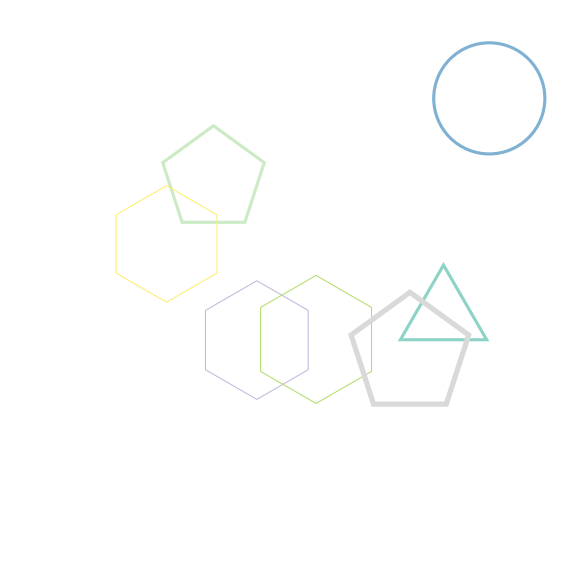[{"shape": "triangle", "thickness": 1.5, "radius": 0.43, "center": [0.768, 0.454]}, {"shape": "hexagon", "thickness": 0.5, "radius": 0.51, "center": [0.445, 0.41]}, {"shape": "circle", "thickness": 1.5, "radius": 0.48, "center": [0.847, 0.829]}, {"shape": "hexagon", "thickness": 0.5, "radius": 0.55, "center": [0.547, 0.411]}, {"shape": "pentagon", "thickness": 2.5, "radius": 0.54, "center": [0.71, 0.386]}, {"shape": "pentagon", "thickness": 1.5, "radius": 0.46, "center": [0.37, 0.689]}, {"shape": "hexagon", "thickness": 0.5, "radius": 0.5, "center": [0.288, 0.577]}]